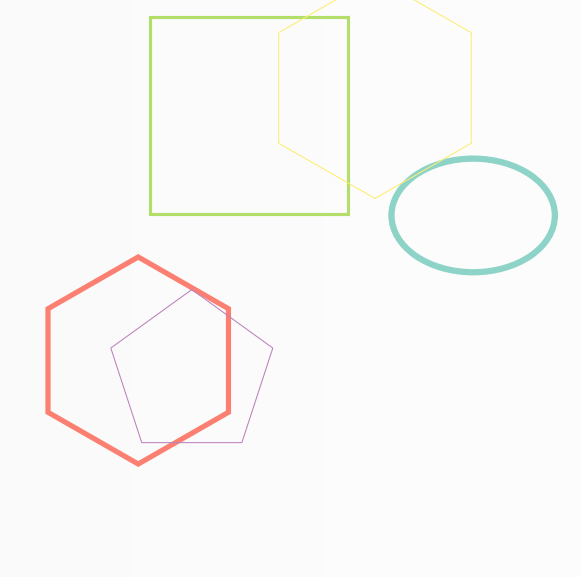[{"shape": "oval", "thickness": 3, "radius": 0.7, "center": [0.814, 0.626]}, {"shape": "hexagon", "thickness": 2.5, "radius": 0.9, "center": [0.238, 0.375]}, {"shape": "square", "thickness": 1.5, "radius": 0.86, "center": [0.428, 0.799]}, {"shape": "pentagon", "thickness": 0.5, "radius": 0.73, "center": [0.33, 0.351]}, {"shape": "hexagon", "thickness": 0.5, "radius": 0.96, "center": [0.645, 0.847]}]